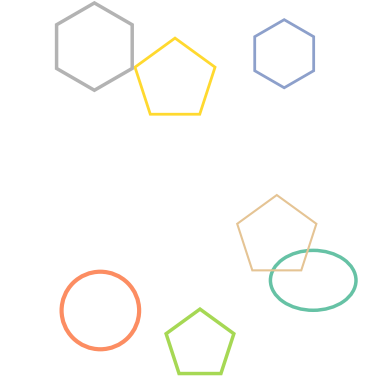[{"shape": "oval", "thickness": 2.5, "radius": 0.56, "center": [0.814, 0.272]}, {"shape": "circle", "thickness": 3, "radius": 0.5, "center": [0.261, 0.194]}, {"shape": "hexagon", "thickness": 2, "radius": 0.44, "center": [0.738, 0.86]}, {"shape": "pentagon", "thickness": 2.5, "radius": 0.46, "center": [0.519, 0.105]}, {"shape": "pentagon", "thickness": 2, "radius": 0.55, "center": [0.455, 0.792]}, {"shape": "pentagon", "thickness": 1.5, "radius": 0.54, "center": [0.719, 0.385]}, {"shape": "hexagon", "thickness": 2.5, "radius": 0.57, "center": [0.245, 0.879]}]